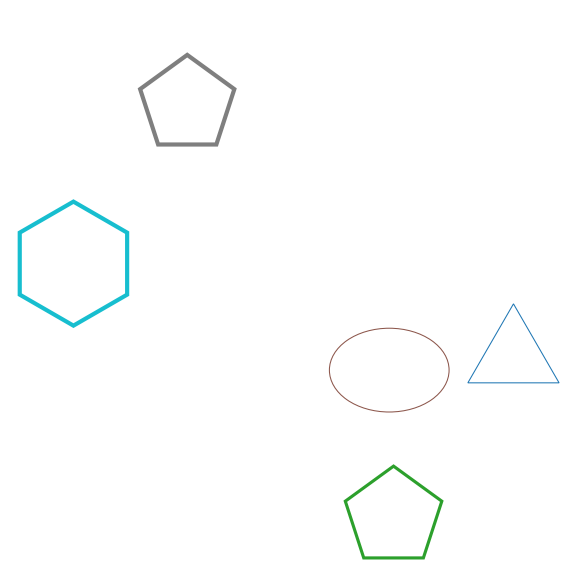[{"shape": "triangle", "thickness": 0.5, "radius": 0.46, "center": [0.889, 0.382]}, {"shape": "pentagon", "thickness": 1.5, "radius": 0.44, "center": [0.681, 0.104]}, {"shape": "oval", "thickness": 0.5, "radius": 0.52, "center": [0.674, 0.358]}, {"shape": "pentagon", "thickness": 2, "radius": 0.43, "center": [0.324, 0.818]}, {"shape": "hexagon", "thickness": 2, "radius": 0.54, "center": [0.127, 0.543]}]